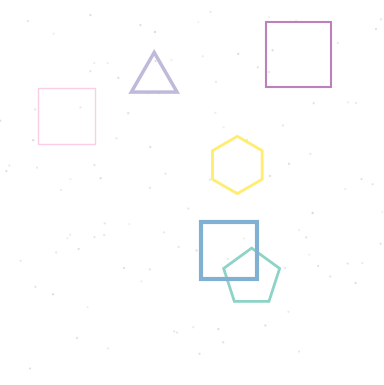[{"shape": "pentagon", "thickness": 2, "radius": 0.38, "center": [0.654, 0.279]}, {"shape": "triangle", "thickness": 2.5, "radius": 0.34, "center": [0.4, 0.795]}, {"shape": "square", "thickness": 3, "radius": 0.37, "center": [0.595, 0.349]}, {"shape": "square", "thickness": 1, "radius": 0.37, "center": [0.172, 0.699]}, {"shape": "square", "thickness": 1.5, "radius": 0.42, "center": [0.775, 0.858]}, {"shape": "hexagon", "thickness": 2, "radius": 0.37, "center": [0.616, 0.571]}]